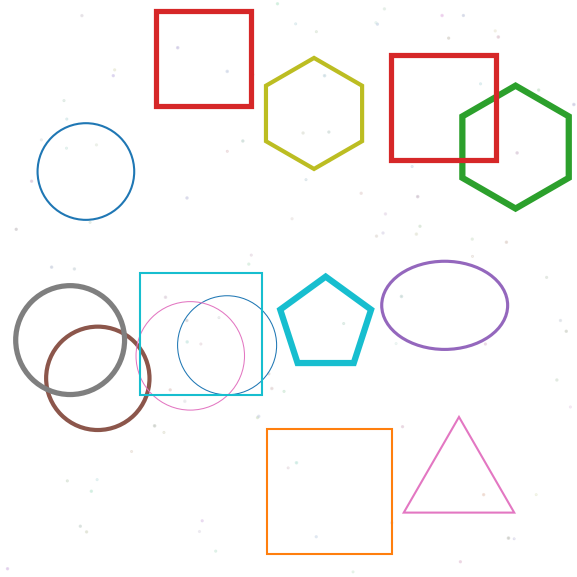[{"shape": "circle", "thickness": 1, "radius": 0.42, "center": [0.149, 0.702]}, {"shape": "circle", "thickness": 0.5, "radius": 0.43, "center": [0.393, 0.401]}, {"shape": "square", "thickness": 1, "radius": 0.54, "center": [0.571, 0.149]}, {"shape": "hexagon", "thickness": 3, "radius": 0.53, "center": [0.893, 0.744]}, {"shape": "square", "thickness": 2.5, "radius": 0.45, "center": [0.767, 0.813]}, {"shape": "square", "thickness": 2.5, "radius": 0.41, "center": [0.352, 0.898]}, {"shape": "oval", "thickness": 1.5, "radius": 0.55, "center": [0.77, 0.47]}, {"shape": "circle", "thickness": 2, "radius": 0.45, "center": [0.169, 0.344]}, {"shape": "circle", "thickness": 0.5, "radius": 0.47, "center": [0.329, 0.383]}, {"shape": "triangle", "thickness": 1, "radius": 0.55, "center": [0.795, 0.167]}, {"shape": "circle", "thickness": 2.5, "radius": 0.47, "center": [0.121, 0.41]}, {"shape": "hexagon", "thickness": 2, "radius": 0.48, "center": [0.544, 0.803]}, {"shape": "square", "thickness": 1, "radius": 0.53, "center": [0.349, 0.42]}, {"shape": "pentagon", "thickness": 3, "radius": 0.41, "center": [0.564, 0.437]}]